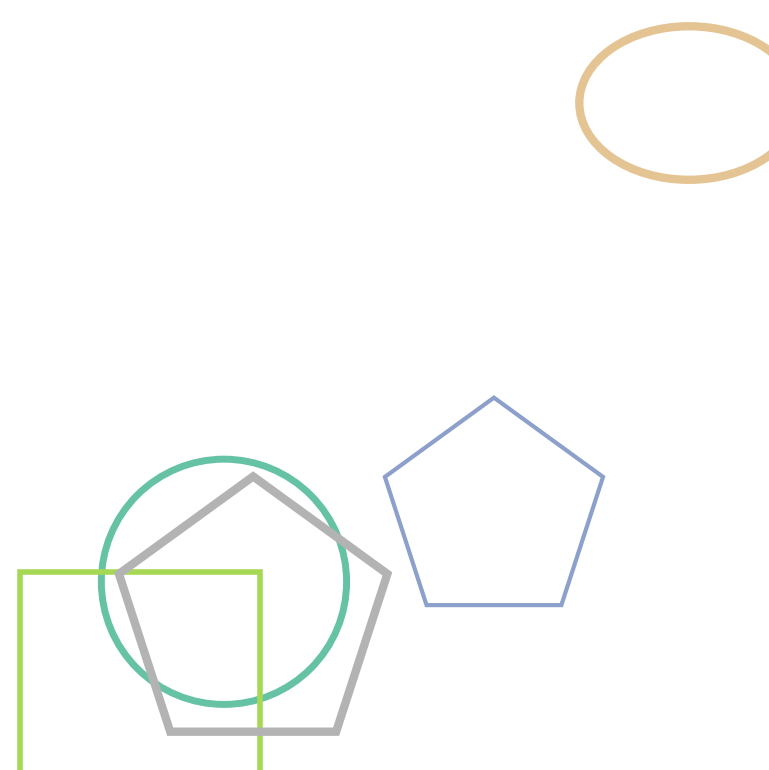[{"shape": "circle", "thickness": 2.5, "radius": 0.8, "center": [0.291, 0.244]}, {"shape": "pentagon", "thickness": 1.5, "radius": 0.74, "center": [0.641, 0.335]}, {"shape": "square", "thickness": 2, "radius": 0.78, "center": [0.182, 0.102]}, {"shape": "oval", "thickness": 3, "radius": 0.71, "center": [0.895, 0.866]}, {"shape": "pentagon", "thickness": 3, "radius": 0.92, "center": [0.329, 0.198]}]